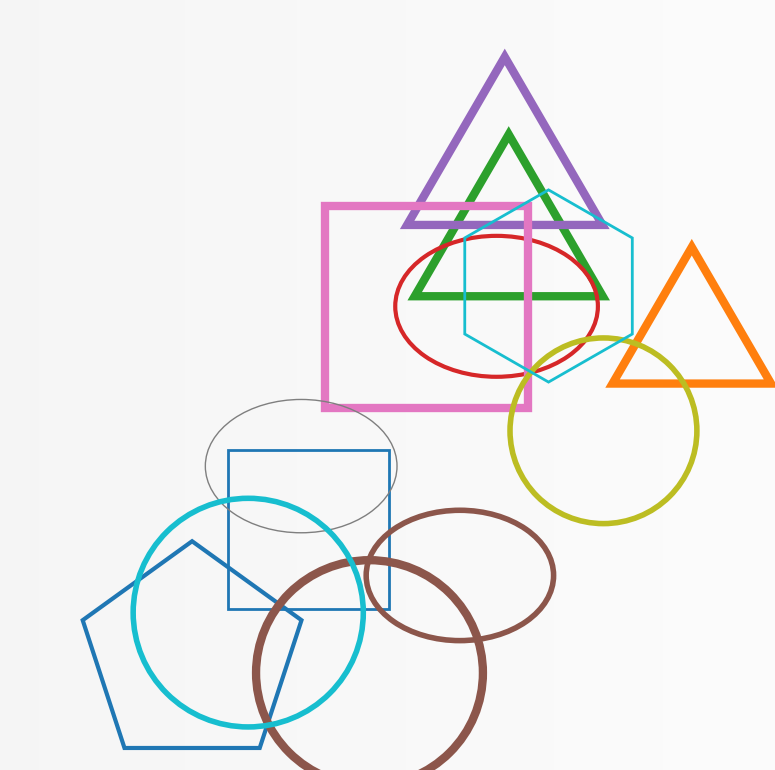[{"shape": "pentagon", "thickness": 1.5, "radius": 0.74, "center": [0.248, 0.149]}, {"shape": "square", "thickness": 1, "radius": 0.52, "center": [0.398, 0.313]}, {"shape": "triangle", "thickness": 3, "radius": 0.59, "center": [0.893, 0.561]}, {"shape": "triangle", "thickness": 3, "radius": 0.7, "center": [0.656, 0.685]}, {"shape": "oval", "thickness": 1.5, "radius": 0.65, "center": [0.641, 0.602]}, {"shape": "triangle", "thickness": 3, "radius": 0.73, "center": [0.651, 0.781]}, {"shape": "oval", "thickness": 2, "radius": 0.6, "center": [0.593, 0.253]}, {"shape": "circle", "thickness": 3, "radius": 0.73, "center": [0.477, 0.126]}, {"shape": "square", "thickness": 3, "radius": 0.66, "center": [0.55, 0.602]}, {"shape": "oval", "thickness": 0.5, "radius": 0.62, "center": [0.389, 0.395]}, {"shape": "circle", "thickness": 2, "radius": 0.6, "center": [0.779, 0.441]}, {"shape": "circle", "thickness": 2, "radius": 0.74, "center": [0.32, 0.204]}, {"shape": "hexagon", "thickness": 1, "radius": 0.62, "center": [0.708, 0.629]}]